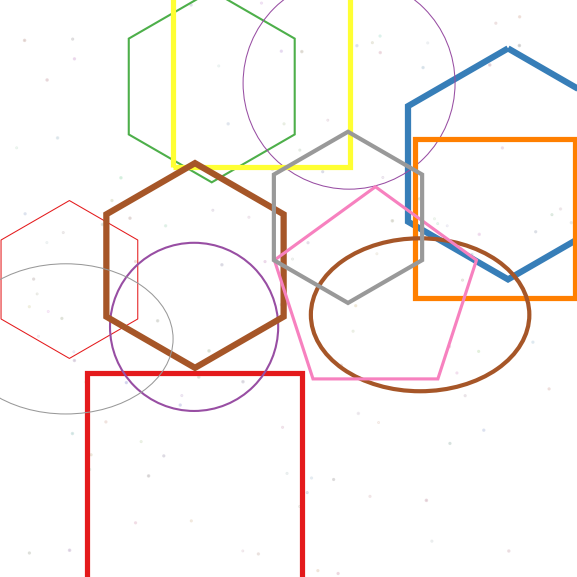[{"shape": "hexagon", "thickness": 0.5, "radius": 0.68, "center": [0.12, 0.515]}, {"shape": "square", "thickness": 2.5, "radius": 0.93, "center": [0.337, 0.167]}, {"shape": "hexagon", "thickness": 3, "radius": 1.0, "center": [0.88, 0.715]}, {"shape": "hexagon", "thickness": 1, "radius": 0.83, "center": [0.367, 0.849]}, {"shape": "circle", "thickness": 1, "radius": 0.73, "center": [0.336, 0.433]}, {"shape": "circle", "thickness": 0.5, "radius": 0.92, "center": [0.604, 0.855]}, {"shape": "square", "thickness": 2.5, "radius": 0.69, "center": [0.858, 0.62]}, {"shape": "square", "thickness": 2.5, "radius": 0.77, "center": [0.452, 0.863]}, {"shape": "oval", "thickness": 2, "radius": 0.95, "center": [0.727, 0.454]}, {"shape": "hexagon", "thickness": 3, "radius": 0.89, "center": [0.338, 0.539]}, {"shape": "pentagon", "thickness": 1.5, "radius": 0.92, "center": [0.65, 0.492]}, {"shape": "oval", "thickness": 0.5, "radius": 0.93, "center": [0.114, 0.412]}, {"shape": "hexagon", "thickness": 2, "radius": 0.74, "center": [0.603, 0.623]}]